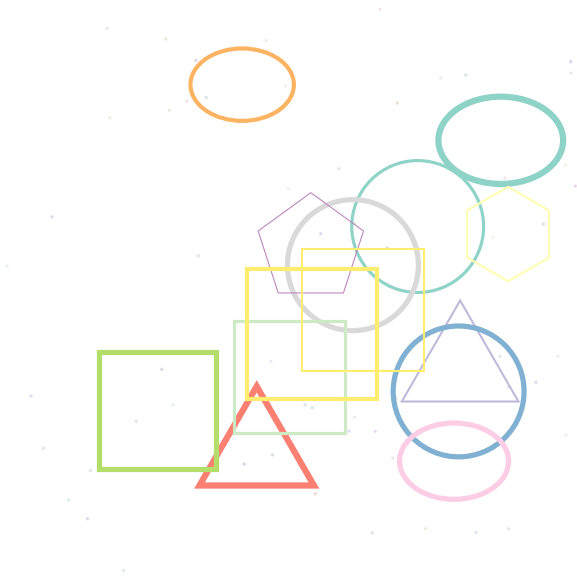[{"shape": "oval", "thickness": 3, "radius": 0.54, "center": [0.867, 0.756]}, {"shape": "circle", "thickness": 1.5, "radius": 0.57, "center": [0.723, 0.607]}, {"shape": "hexagon", "thickness": 1, "radius": 0.41, "center": [0.88, 0.594]}, {"shape": "triangle", "thickness": 1, "radius": 0.58, "center": [0.797, 0.362]}, {"shape": "triangle", "thickness": 3, "radius": 0.57, "center": [0.445, 0.216]}, {"shape": "circle", "thickness": 2.5, "radius": 0.57, "center": [0.794, 0.321]}, {"shape": "oval", "thickness": 2, "radius": 0.45, "center": [0.419, 0.853]}, {"shape": "square", "thickness": 2.5, "radius": 0.5, "center": [0.273, 0.288]}, {"shape": "oval", "thickness": 2.5, "radius": 0.47, "center": [0.786, 0.201]}, {"shape": "circle", "thickness": 2.5, "radius": 0.57, "center": [0.611, 0.54]}, {"shape": "pentagon", "thickness": 0.5, "radius": 0.48, "center": [0.538, 0.569]}, {"shape": "square", "thickness": 1.5, "radius": 0.48, "center": [0.501, 0.347]}, {"shape": "square", "thickness": 1, "radius": 0.53, "center": [0.629, 0.462]}, {"shape": "square", "thickness": 2, "radius": 0.56, "center": [0.541, 0.421]}]